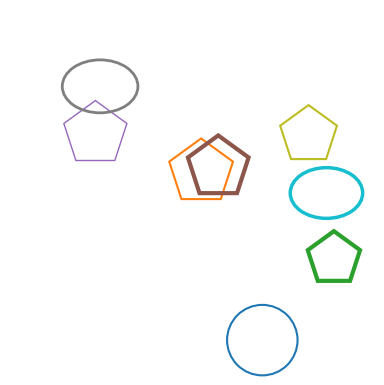[{"shape": "circle", "thickness": 1.5, "radius": 0.46, "center": [0.681, 0.117]}, {"shape": "pentagon", "thickness": 1.5, "radius": 0.44, "center": [0.522, 0.553]}, {"shape": "pentagon", "thickness": 3, "radius": 0.36, "center": [0.867, 0.328]}, {"shape": "pentagon", "thickness": 1, "radius": 0.43, "center": [0.248, 0.653]}, {"shape": "pentagon", "thickness": 3, "radius": 0.41, "center": [0.567, 0.565]}, {"shape": "oval", "thickness": 2, "radius": 0.49, "center": [0.26, 0.776]}, {"shape": "pentagon", "thickness": 1.5, "radius": 0.39, "center": [0.801, 0.65]}, {"shape": "oval", "thickness": 2.5, "radius": 0.47, "center": [0.848, 0.499]}]